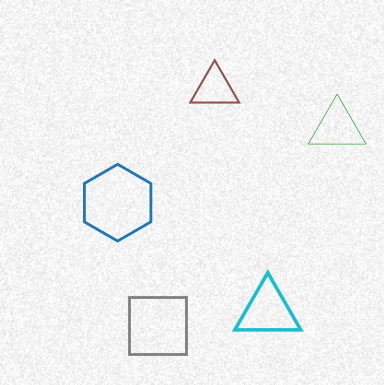[{"shape": "hexagon", "thickness": 2, "radius": 0.5, "center": [0.306, 0.474]}, {"shape": "triangle", "thickness": 0.5, "radius": 0.43, "center": [0.876, 0.669]}, {"shape": "triangle", "thickness": 1.5, "radius": 0.37, "center": [0.558, 0.77]}, {"shape": "square", "thickness": 2, "radius": 0.37, "center": [0.409, 0.154]}, {"shape": "triangle", "thickness": 2.5, "radius": 0.49, "center": [0.696, 0.193]}]